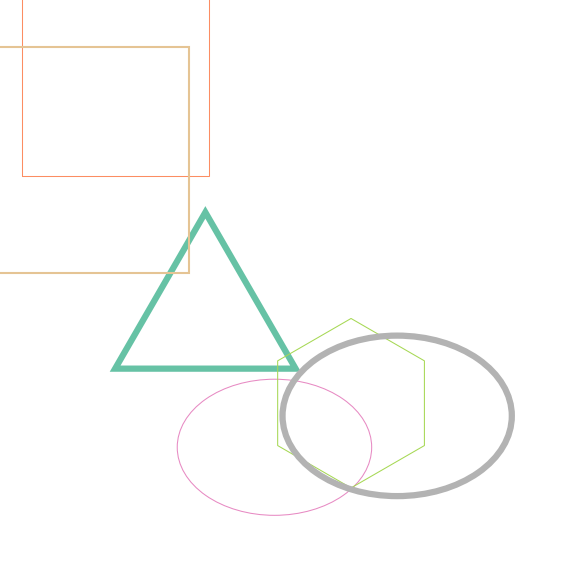[{"shape": "triangle", "thickness": 3, "radius": 0.9, "center": [0.356, 0.451]}, {"shape": "square", "thickness": 0.5, "radius": 0.81, "center": [0.2, 0.856]}, {"shape": "oval", "thickness": 0.5, "radius": 0.84, "center": [0.475, 0.225]}, {"shape": "hexagon", "thickness": 0.5, "radius": 0.73, "center": [0.608, 0.301]}, {"shape": "square", "thickness": 1, "radius": 0.98, "center": [0.133, 0.722]}, {"shape": "oval", "thickness": 3, "radius": 0.99, "center": [0.688, 0.279]}]